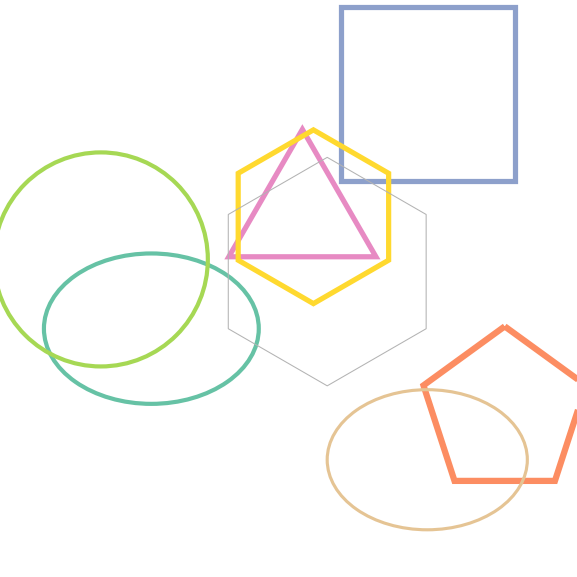[{"shape": "oval", "thickness": 2, "radius": 0.93, "center": [0.262, 0.43]}, {"shape": "pentagon", "thickness": 3, "radius": 0.74, "center": [0.874, 0.286]}, {"shape": "square", "thickness": 2.5, "radius": 0.75, "center": [0.742, 0.836]}, {"shape": "triangle", "thickness": 2.5, "radius": 0.74, "center": [0.524, 0.628]}, {"shape": "circle", "thickness": 2, "radius": 0.93, "center": [0.175, 0.55]}, {"shape": "hexagon", "thickness": 2.5, "radius": 0.75, "center": [0.543, 0.624]}, {"shape": "oval", "thickness": 1.5, "radius": 0.87, "center": [0.74, 0.203]}, {"shape": "hexagon", "thickness": 0.5, "radius": 0.99, "center": [0.567, 0.529]}]